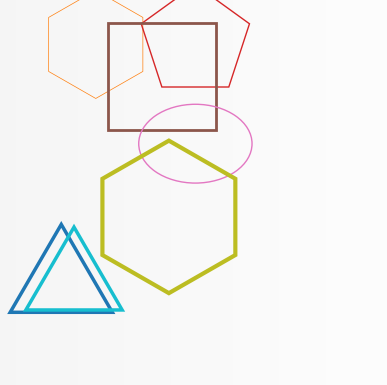[{"shape": "triangle", "thickness": 2.5, "radius": 0.76, "center": [0.158, 0.265]}, {"shape": "hexagon", "thickness": 0.5, "radius": 0.7, "center": [0.247, 0.885]}, {"shape": "pentagon", "thickness": 1, "radius": 0.73, "center": [0.504, 0.893]}, {"shape": "square", "thickness": 2, "radius": 0.7, "center": [0.417, 0.801]}, {"shape": "oval", "thickness": 1, "radius": 0.73, "center": [0.504, 0.627]}, {"shape": "hexagon", "thickness": 3, "radius": 0.99, "center": [0.436, 0.437]}, {"shape": "triangle", "thickness": 2.5, "radius": 0.72, "center": [0.191, 0.267]}]